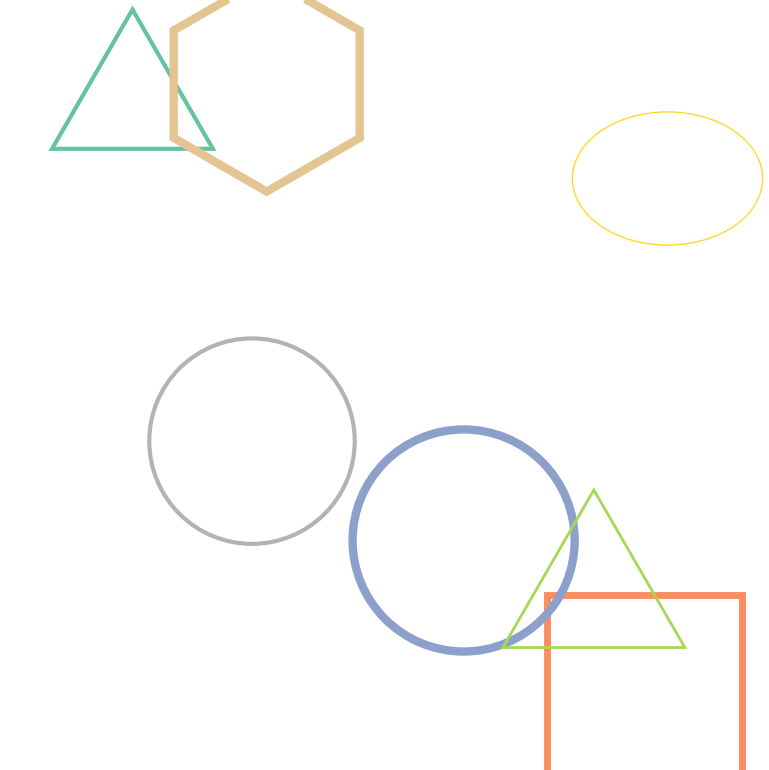[{"shape": "triangle", "thickness": 1.5, "radius": 0.6, "center": [0.172, 0.867]}, {"shape": "square", "thickness": 2.5, "radius": 0.63, "center": [0.837, 0.101]}, {"shape": "circle", "thickness": 3, "radius": 0.72, "center": [0.602, 0.298]}, {"shape": "triangle", "thickness": 1, "radius": 0.68, "center": [0.771, 0.227]}, {"shape": "oval", "thickness": 0.5, "radius": 0.62, "center": [0.867, 0.768]}, {"shape": "hexagon", "thickness": 3, "radius": 0.7, "center": [0.346, 0.891]}, {"shape": "circle", "thickness": 1.5, "radius": 0.67, "center": [0.327, 0.427]}]